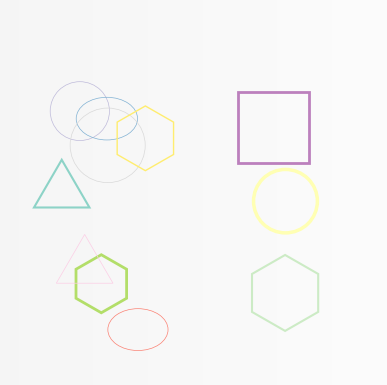[{"shape": "triangle", "thickness": 1.5, "radius": 0.41, "center": [0.159, 0.502]}, {"shape": "circle", "thickness": 2.5, "radius": 0.41, "center": [0.737, 0.477]}, {"shape": "circle", "thickness": 0.5, "radius": 0.38, "center": [0.206, 0.711]}, {"shape": "oval", "thickness": 0.5, "radius": 0.39, "center": [0.356, 0.144]}, {"shape": "oval", "thickness": 0.5, "radius": 0.4, "center": [0.276, 0.692]}, {"shape": "hexagon", "thickness": 2, "radius": 0.38, "center": [0.261, 0.263]}, {"shape": "triangle", "thickness": 0.5, "radius": 0.42, "center": [0.218, 0.307]}, {"shape": "circle", "thickness": 0.5, "radius": 0.48, "center": [0.278, 0.622]}, {"shape": "square", "thickness": 2, "radius": 0.46, "center": [0.706, 0.67]}, {"shape": "hexagon", "thickness": 1.5, "radius": 0.49, "center": [0.736, 0.239]}, {"shape": "hexagon", "thickness": 1, "radius": 0.42, "center": [0.375, 0.641]}]